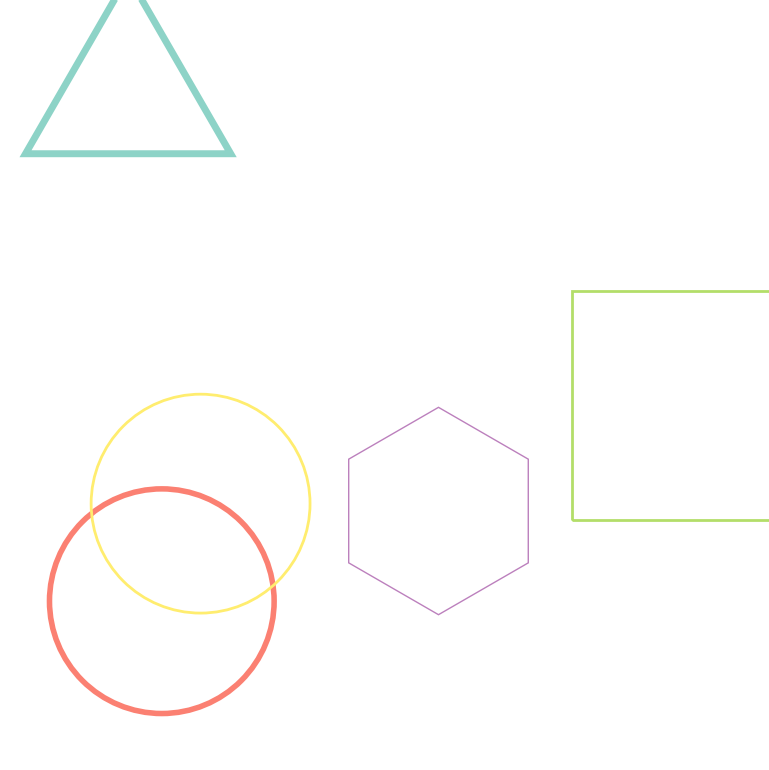[{"shape": "triangle", "thickness": 2.5, "radius": 0.77, "center": [0.166, 0.877]}, {"shape": "circle", "thickness": 2, "radius": 0.73, "center": [0.21, 0.219]}, {"shape": "square", "thickness": 1, "radius": 0.74, "center": [0.891, 0.473]}, {"shape": "hexagon", "thickness": 0.5, "radius": 0.67, "center": [0.569, 0.336]}, {"shape": "circle", "thickness": 1, "radius": 0.71, "center": [0.261, 0.346]}]